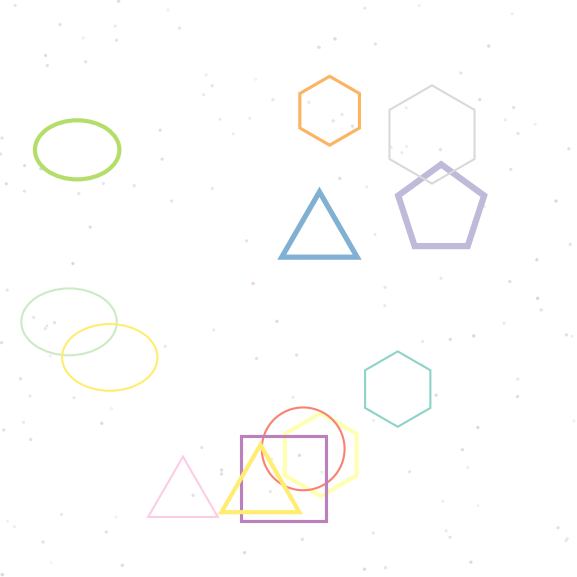[{"shape": "hexagon", "thickness": 1, "radius": 0.33, "center": [0.689, 0.325]}, {"shape": "hexagon", "thickness": 2, "radius": 0.36, "center": [0.555, 0.212]}, {"shape": "pentagon", "thickness": 3, "radius": 0.39, "center": [0.764, 0.636]}, {"shape": "circle", "thickness": 1, "radius": 0.36, "center": [0.525, 0.222]}, {"shape": "triangle", "thickness": 2.5, "radius": 0.38, "center": [0.553, 0.592]}, {"shape": "hexagon", "thickness": 1.5, "radius": 0.3, "center": [0.571, 0.807]}, {"shape": "oval", "thickness": 2, "radius": 0.37, "center": [0.134, 0.74]}, {"shape": "triangle", "thickness": 1, "radius": 0.35, "center": [0.317, 0.139]}, {"shape": "hexagon", "thickness": 1, "radius": 0.43, "center": [0.748, 0.766]}, {"shape": "square", "thickness": 1.5, "radius": 0.37, "center": [0.491, 0.171]}, {"shape": "oval", "thickness": 1, "radius": 0.41, "center": [0.12, 0.442]}, {"shape": "oval", "thickness": 1, "radius": 0.41, "center": [0.19, 0.38]}, {"shape": "triangle", "thickness": 2, "radius": 0.39, "center": [0.451, 0.151]}]